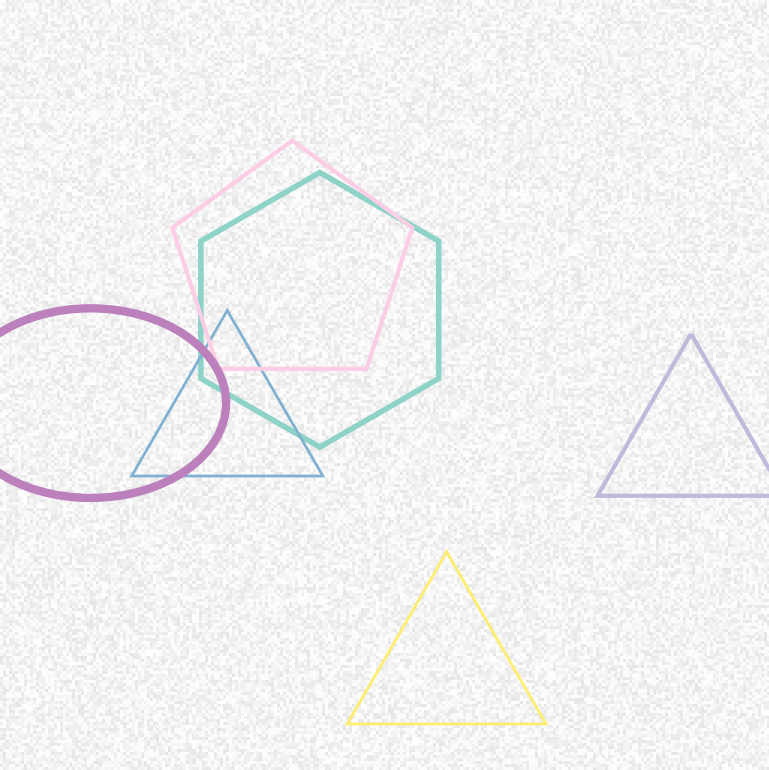[{"shape": "hexagon", "thickness": 2, "radius": 0.89, "center": [0.415, 0.598]}, {"shape": "triangle", "thickness": 1.5, "radius": 0.7, "center": [0.897, 0.426]}, {"shape": "triangle", "thickness": 1, "radius": 0.72, "center": [0.295, 0.453]}, {"shape": "pentagon", "thickness": 1.5, "radius": 0.82, "center": [0.38, 0.654]}, {"shape": "oval", "thickness": 3, "radius": 0.88, "center": [0.118, 0.476]}, {"shape": "triangle", "thickness": 1, "radius": 0.75, "center": [0.58, 0.134]}]